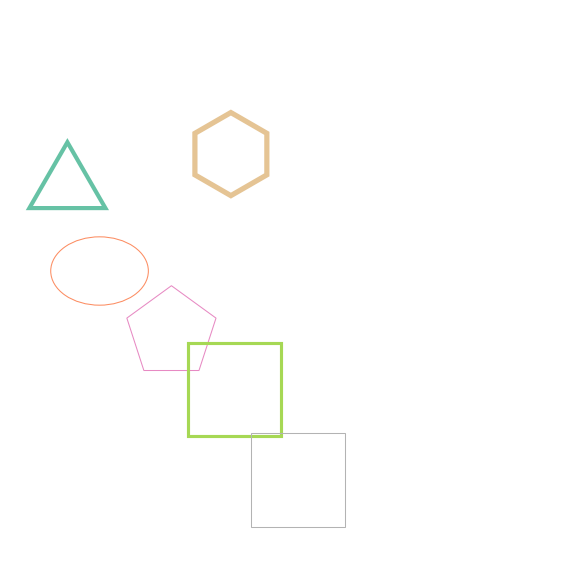[{"shape": "triangle", "thickness": 2, "radius": 0.38, "center": [0.117, 0.677]}, {"shape": "oval", "thickness": 0.5, "radius": 0.42, "center": [0.172, 0.53]}, {"shape": "pentagon", "thickness": 0.5, "radius": 0.41, "center": [0.297, 0.423]}, {"shape": "square", "thickness": 1.5, "radius": 0.4, "center": [0.406, 0.325]}, {"shape": "hexagon", "thickness": 2.5, "radius": 0.36, "center": [0.4, 0.732]}, {"shape": "square", "thickness": 0.5, "radius": 0.41, "center": [0.515, 0.168]}]